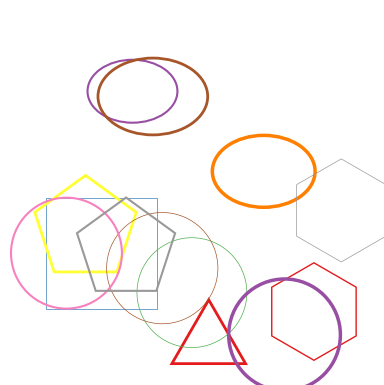[{"shape": "hexagon", "thickness": 1, "radius": 0.63, "center": [0.815, 0.191]}, {"shape": "triangle", "thickness": 2, "radius": 0.55, "center": [0.542, 0.111]}, {"shape": "square", "thickness": 0.5, "radius": 0.72, "center": [0.263, 0.342]}, {"shape": "circle", "thickness": 0.5, "radius": 0.71, "center": [0.498, 0.24]}, {"shape": "oval", "thickness": 1.5, "radius": 0.58, "center": [0.344, 0.763]}, {"shape": "circle", "thickness": 2.5, "radius": 0.73, "center": [0.739, 0.13]}, {"shape": "oval", "thickness": 2.5, "radius": 0.67, "center": [0.685, 0.555]}, {"shape": "pentagon", "thickness": 2, "radius": 0.69, "center": [0.222, 0.406]}, {"shape": "oval", "thickness": 2, "radius": 0.71, "center": [0.397, 0.749]}, {"shape": "circle", "thickness": 0.5, "radius": 0.72, "center": [0.421, 0.304]}, {"shape": "circle", "thickness": 1.5, "radius": 0.72, "center": [0.173, 0.342]}, {"shape": "pentagon", "thickness": 1.5, "radius": 0.67, "center": [0.327, 0.353]}, {"shape": "hexagon", "thickness": 0.5, "radius": 0.67, "center": [0.886, 0.453]}]